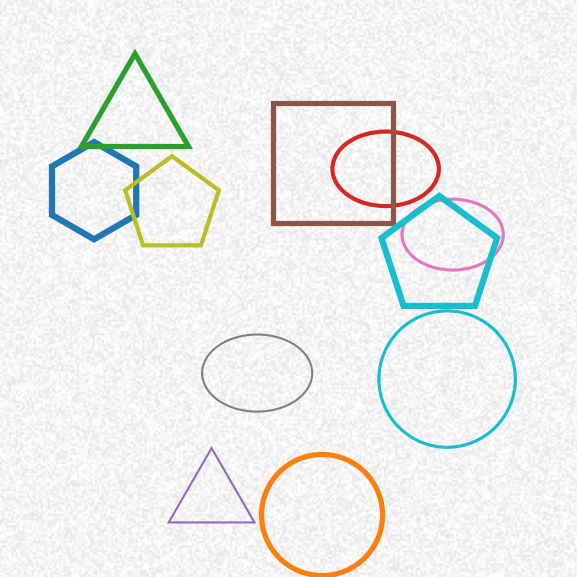[{"shape": "hexagon", "thickness": 3, "radius": 0.42, "center": [0.163, 0.669]}, {"shape": "circle", "thickness": 2.5, "radius": 0.52, "center": [0.558, 0.107]}, {"shape": "triangle", "thickness": 2.5, "radius": 0.54, "center": [0.234, 0.799]}, {"shape": "oval", "thickness": 2, "radius": 0.46, "center": [0.668, 0.707]}, {"shape": "triangle", "thickness": 1, "radius": 0.43, "center": [0.366, 0.137]}, {"shape": "square", "thickness": 2.5, "radius": 0.52, "center": [0.576, 0.716]}, {"shape": "oval", "thickness": 1.5, "radius": 0.44, "center": [0.784, 0.593]}, {"shape": "oval", "thickness": 1, "radius": 0.48, "center": [0.445, 0.353]}, {"shape": "pentagon", "thickness": 2, "radius": 0.43, "center": [0.298, 0.643]}, {"shape": "pentagon", "thickness": 3, "radius": 0.53, "center": [0.761, 0.555]}, {"shape": "circle", "thickness": 1.5, "radius": 0.59, "center": [0.774, 0.343]}]